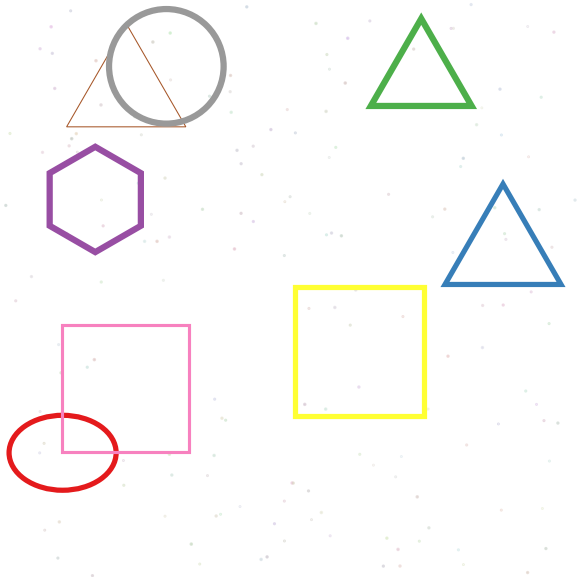[{"shape": "oval", "thickness": 2.5, "radius": 0.46, "center": [0.108, 0.215]}, {"shape": "triangle", "thickness": 2.5, "radius": 0.58, "center": [0.871, 0.565]}, {"shape": "triangle", "thickness": 3, "radius": 0.5, "center": [0.729, 0.866]}, {"shape": "hexagon", "thickness": 3, "radius": 0.46, "center": [0.165, 0.654]}, {"shape": "square", "thickness": 2.5, "radius": 0.56, "center": [0.623, 0.39]}, {"shape": "triangle", "thickness": 0.5, "radius": 0.6, "center": [0.219, 0.839]}, {"shape": "square", "thickness": 1.5, "radius": 0.55, "center": [0.217, 0.326]}, {"shape": "circle", "thickness": 3, "radius": 0.5, "center": [0.288, 0.884]}]